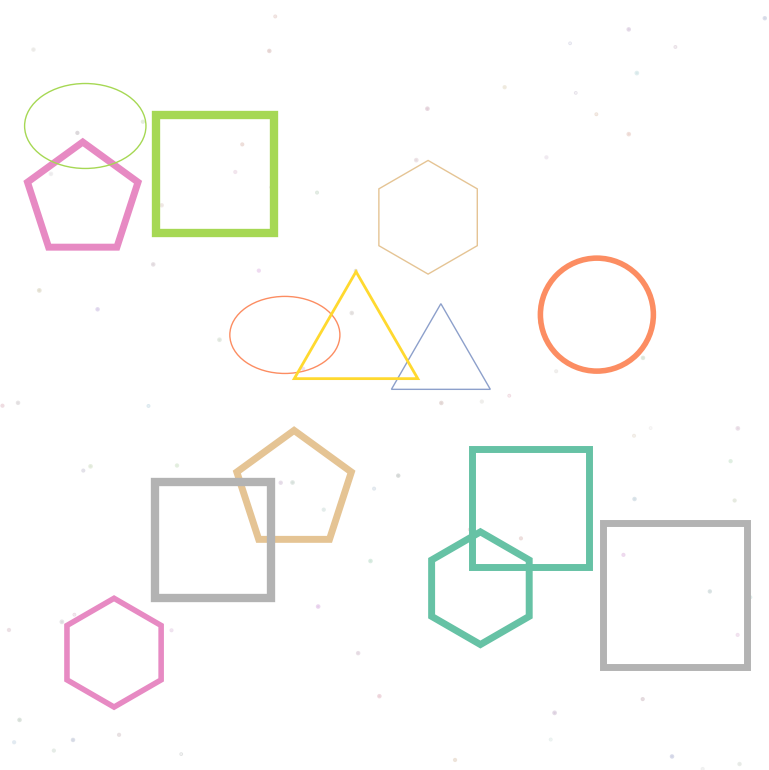[{"shape": "hexagon", "thickness": 2.5, "radius": 0.37, "center": [0.624, 0.236]}, {"shape": "square", "thickness": 2.5, "radius": 0.38, "center": [0.689, 0.34]}, {"shape": "oval", "thickness": 0.5, "radius": 0.36, "center": [0.37, 0.565]}, {"shape": "circle", "thickness": 2, "radius": 0.37, "center": [0.775, 0.591]}, {"shape": "triangle", "thickness": 0.5, "radius": 0.37, "center": [0.573, 0.531]}, {"shape": "hexagon", "thickness": 2, "radius": 0.35, "center": [0.148, 0.152]}, {"shape": "pentagon", "thickness": 2.5, "radius": 0.38, "center": [0.107, 0.74]}, {"shape": "oval", "thickness": 0.5, "radius": 0.39, "center": [0.111, 0.836]}, {"shape": "square", "thickness": 3, "radius": 0.38, "center": [0.28, 0.774]}, {"shape": "triangle", "thickness": 1, "radius": 0.46, "center": [0.462, 0.555]}, {"shape": "pentagon", "thickness": 2.5, "radius": 0.39, "center": [0.382, 0.363]}, {"shape": "hexagon", "thickness": 0.5, "radius": 0.37, "center": [0.556, 0.718]}, {"shape": "square", "thickness": 3, "radius": 0.38, "center": [0.276, 0.299]}, {"shape": "square", "thickness": 2.5, "radius": 0.47, "center": [0.876, 0.227]}]